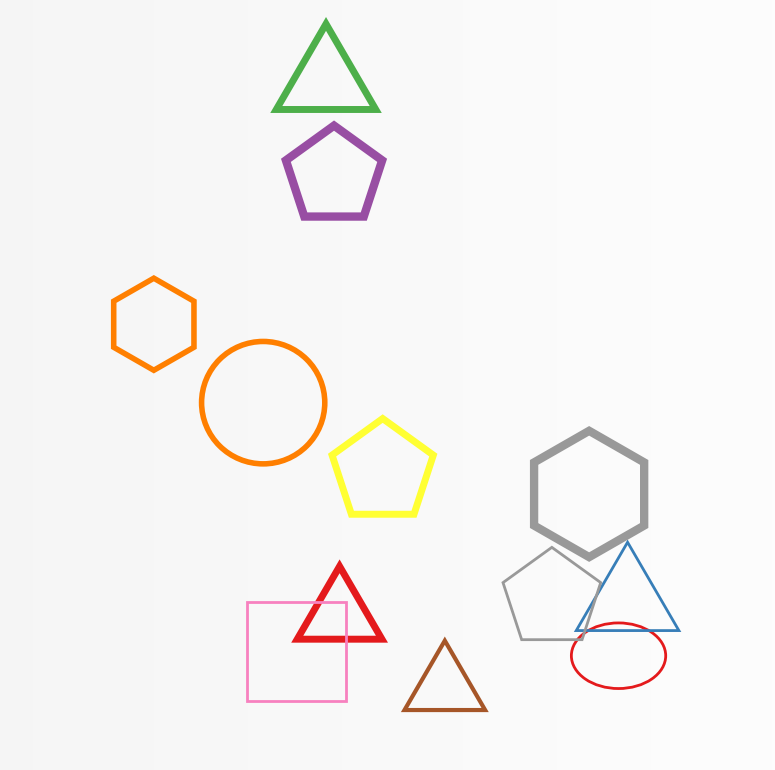[{"shape": "oval", "thickness": 1, "radius": 0.3, "center": [0.798, 0.148]}, {"shape": "triangle", "thickness": 2.5, "radius": 0.32, "center": [0.438, 0.201]}, {"shape": "triangle", "thickness": 1, "radius": 0.38, "center": [0.81, 0.219]}, {"shape": "triangle", "thickness": 2.5, "radius": 0.37, "center": [0.421, 0.895]}, {"shape": "pentagon", "thickness": 3, "radius": 0.33, "center": [0.431, 0.772]}, {"shape": "hexagon", "thickness": 2, "radius": 0.3, "center": [0.198, 0.579]}, {"shape": "circle", "thickness": 2, "radius": 0.4, "center": [0.34, 0.477]}, {"shape": "pentagon", "thickness": 2.5, "radius": 0.34, "center": [0.494, 0.388]}, {"shape": "triangle", "thickness": 1.5, "radius": 0.3, "center": [0.574, 0.108]}, {"shape": "square", "thickness": 1, "radius": 0.32, "center": [0.383, 0.154]}, {"shape": "pentagon", "thickness": 1, "radius": 0.33, "center": [0.712, 0.223]}, {"shape": "hexagon", "thickness": 3, "radius": 0.41, "center": [0.76, 0.358]}]